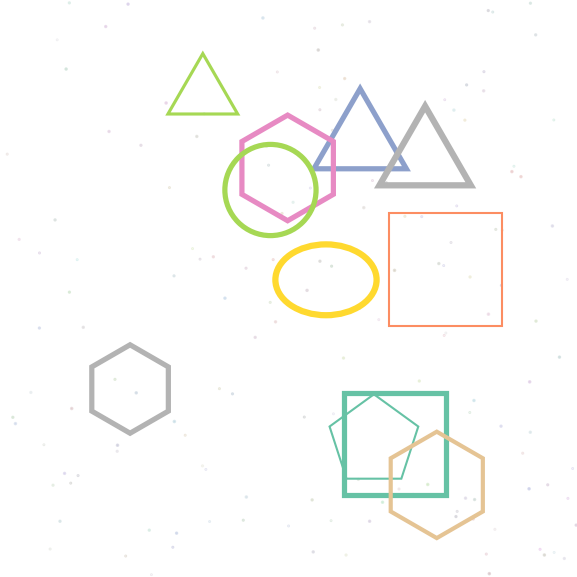[{"shape": "pentagon", "thickness": 1, "radius": 0.4, "center": [0.647, 0.236]}, {"shape": "square", "thickness": 2.5, "radius": 0.44, "center": [0.684, 0.231]}, {"shape": "square", "thickness": 1, "radius": 0.49, "center": [0.771, 0.532]}, {"shape": "triangle", "thickness": 2.5, "radius": 0.46, "center": [0.624, 0.753]}, {"shape": "hexagon", "thickness": 2.5, "radius": 0.46, "center": [0.498, 0.708]}, {"shape": "circle", "thickness": 2.5, "radius": 0.39, "center": [0.468, 0.67]}, {"shape": "triangle", "thickness": 1.5, "radius": 0.35, "center": [0.351, 0.837]}, {"shape": "oval", "thickness": 3, "radius": 0.44, "center": [0.564, 0.515]}, {"shape": "hexagon", "thickness": 2, "radius": 0.46, "center": [0.756, 0.16]}, {"shape": "triangle", "thickness": 3, "radius": 0.46, "center": [0.736, 0.724]}, {"shape": "hexagon", "thickness": 2.5, "radius": 0.38, "center": [0.225, 0.326]}]